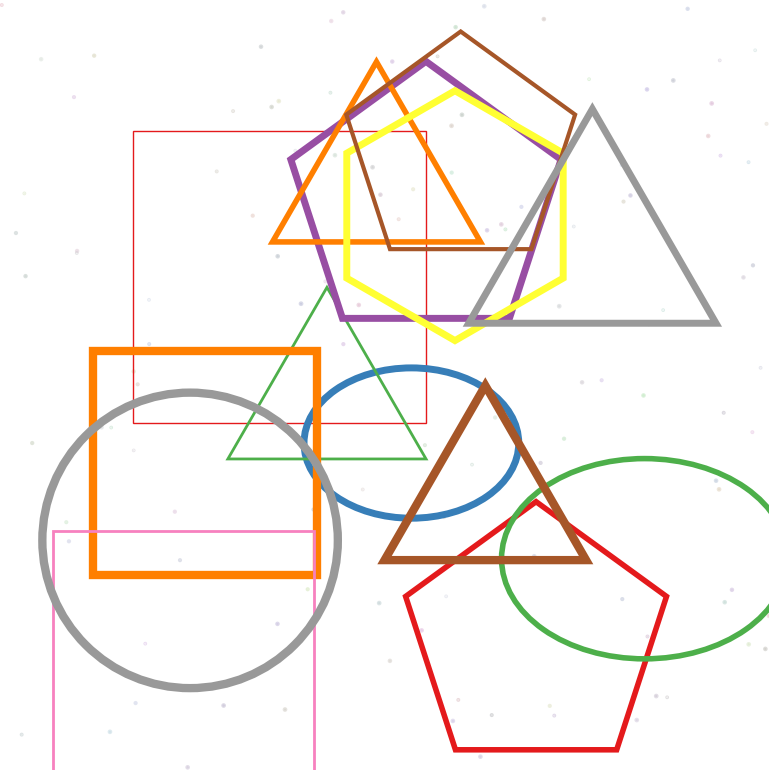[{"shape": "pentagon", "thickness": 2, "radius": 0.89, "center": [0.696, 0.17]}, {"shape": "square", "thickness": 0.5, "radius": 0.95, "center": [0.364, 0.64]}, {"shape": "oval", "thickness": 2.5, "radius": 0.7, "center": [0.534, 0.425]}, {"shape": "oval", "thickness": 2, "radius": 0.93, "center": [0.837, 0.274]}, {"shape": "triangle", "thickness": 1, "radius": 0.74, "center": [0.425, 0.478]}, {"shape": "pentagon", "thickness": 2.5, "radius": 0.92, "center": [0.553, 0.736]}, {"shape": "square", "thickness": 3, "radius": 0.73, "center": [0.266, 0.399]}, {"shape": "triangle", "thickness": 2, "radius": 0.78, "center": [0.489, 0.764]}, {"shape": "hexagon", "thickness": 2.5, "radius": 0.81, "center": [0.591, 0.72]}, {"shape": "triangle", "thickness": 3, "radius": 0.76, "center": [0.63, 0.348]}, {"shape": "pentagon", "thickness": 1.5, "radius": 0.78, "center": [0.598, 0.803]}, {"shape": "square", "thickness": 1, "radius": 0.85, "center": [0.238, 0.14]}, {"shape": "circle", "thickness": 3, "radius": 0.96, "center": [0.247, 0.298]}, {"shape": "triangle", "thickness": 2.5, "radius": 0.93, "center": [0.769, 0.673]}]